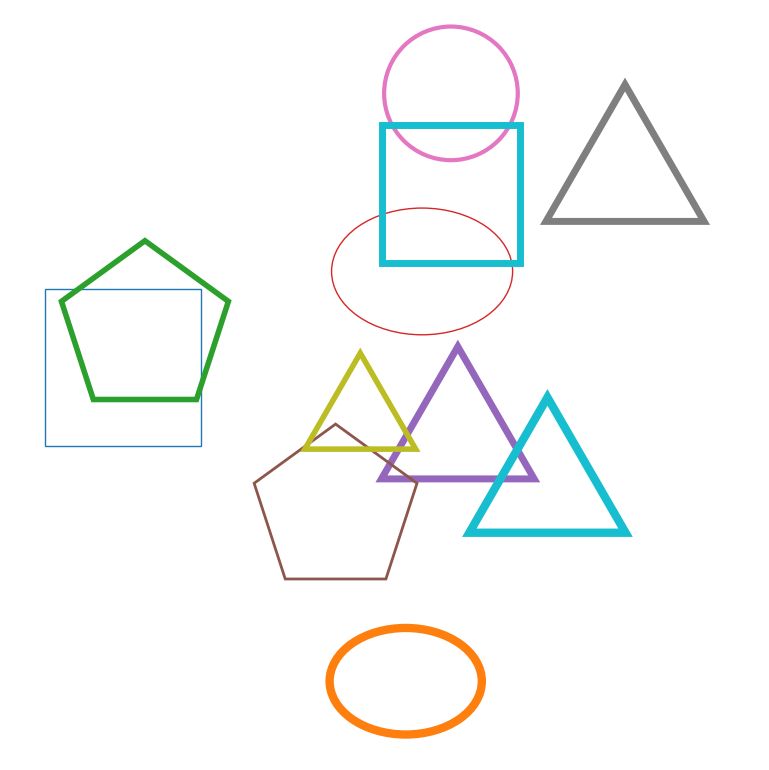[{"shape": "square", "thickness": 0.5, "radius": 0.51, "center": [0.159, 0.523]}, {"shape": "oval", "thickness": 3, "radius": 0.49, "center": [0.527, 0.115]}, {"shape": "pentagon", "thickness": 2, "radius": 0.57, "center": [0.188, 0.573]}, {"shape": "oval", "thickness": 0.5, "radius": 0.59, "center": [0.548, 0.647]}, {"shape": "triangle", "thickness": 2.5, "radius": 0.57, "center": [0.595, 0.435]}, {"shape": "pentagon", "thickness": 1, "radius": 0.56, "center": [0.436, 0.338]}, {"shape": "circle", "thickness": 1.5, "radius": 0.43, "center": [0.586, 0.879]}, {"shape": "triangle", "thickness": 2.5, "radius": 0.59, "center": [0.812, 0.772]}, {"shape": "triangle", "thickness": 2, "radius": 0.42, "center": [0.468, 0.458]}, {"shape": "triangle", "thickness": 3, "radius": 0.59, "center": [0.711, 0.367]}, {"shape": "square", "thickness": 2.5, "radius": 0.45, "center": [0.586, 0.748]}]